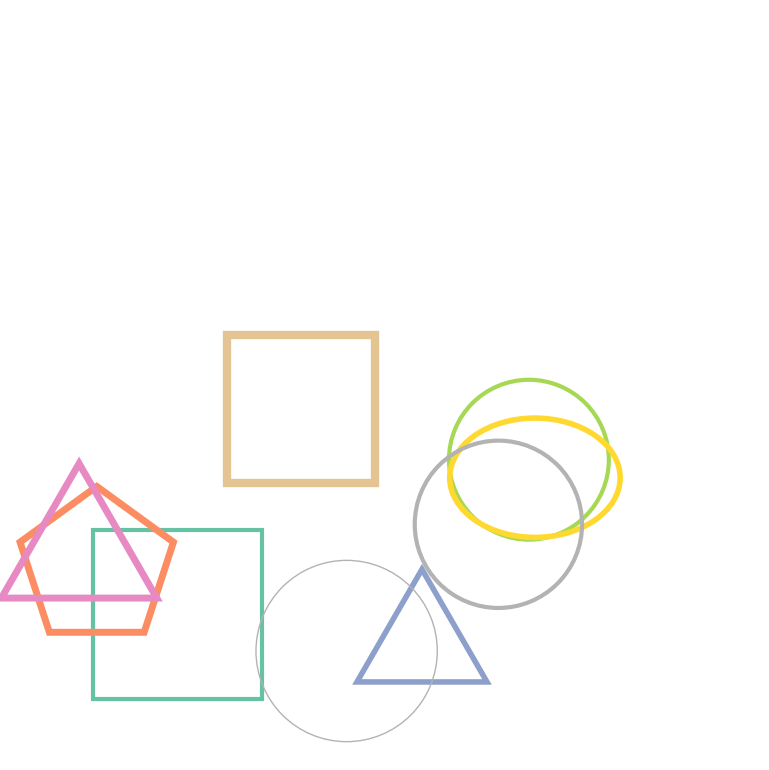[{"shape": "square", "thickness": 1.5, "radius": 0.55, "center": [0.231, 0.202]}, {"shape": "pentagon", "thickness": 2.5, "radius": 0.52, "center": [0.126, 0.264]}, {"shape": "triangle", "thickness": 2, "radius": 0.49, "center": [0.548, 0.163]}, {"shape": "triangle", "thickness": 2.5, "radius": 0.58, "center": [0.103, 0.282]}, {"shape": "circle", "thickness": 1.5, "radius": 0.52, "center": [0.687, 0.403]}, {"shape": "oval", "thickness": 2, "radius": 0.55, "center": [0.695, 0.38]}, {"shape": "square", "thickness": 3, "radius": 0.48, "center": [0.391, 0.469]}, {"shape": "circle", "thickness": 0.5, "radius": 0.59, "center": [0.45, 0.155]}, {"shape": "circle", "thickness": 1.5, "radius": 0.54, "center": [0.647, 0.319]}]